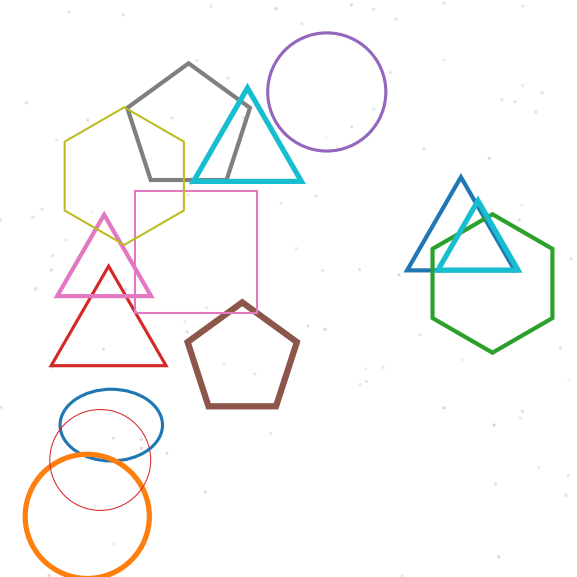[{"shape": "triangle", "thickness": 2, "radius": 0.54, "center": [0.798, 0.585]}, {"shape": "oval", "thickness": 1.5, "radius": 0.44, "center": [0.193, 0.263]}, {"shape": "circle", "thickness": 2.5, "radius": 0.54, "center": [0.151, 0.105]}, {"shape": "hexagon", "thickness": 2, "radius": 0.6, "center": [0.853, 0.508]}, {"shape": "circle", "thickness": 0.5, "radius": 0.44, "center": [0.174, 0.203]}, {"shape": "triangle", "thickness": 1.5, "radius": 0.57, "center": [0.188, 0.423]}, {"shape": "circle", "thickness": 1.5, "radius": 0.51, "center": [0.566, 0.84]}, {"shape": "pentagon", "thickness": 3, "radius": 0.5, "center": [0.419, 0.376]}, {"shape": "square", "thickness": 1, "radius": 0.53, "center": [0.34, 0.563]}, {"shape": "triangle", "thickness": 2, "radius": 0.47, "center": [0.18, 0.533]}, {"shape": "pentagon", "thickness": 2, "radius": 0.56, "center": [0.327, 0.778]}, {"shape": "hexagon", "thickness": 1, "radius": 0.6, "center": [0.215, 0.694]}, {"shape": "triangle", "thickness": 2.5, "radius": 0.54, "center": [0.429, 0.739]}, {"shape": "triangle", "thickness": 2.5, "radius": 0.4, "center": [0.828, 0.571]}]